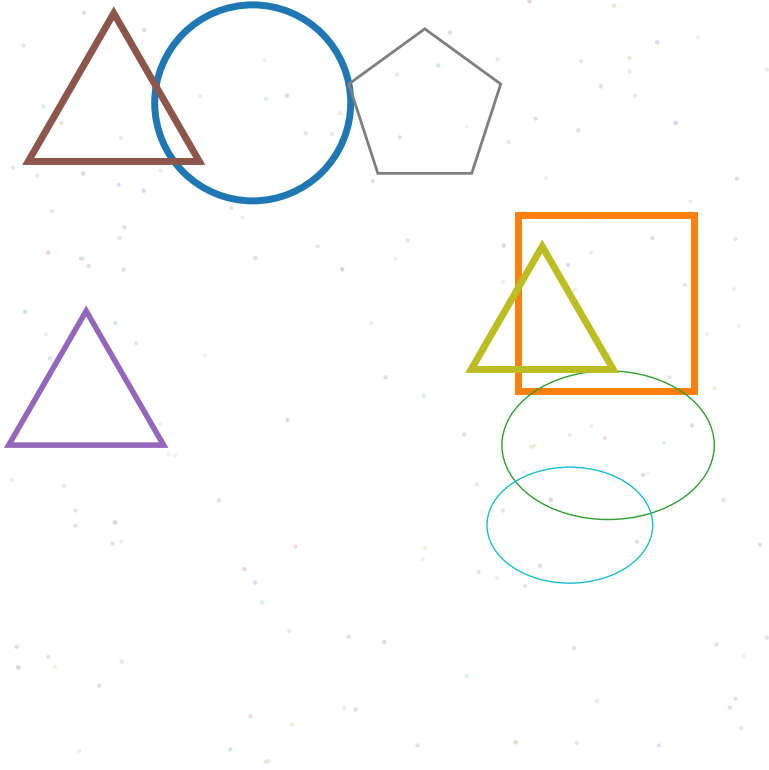[{"shape": "circle", "thickness": 2.5, "radius": 0.64, "center": [0.328, 0.866]}, {"shape": "square", "thickness": 2.5, "radius": 0.57, "center": [0.787, 0.607]}, {"shape": "oval", "thickness": 0.5, "radius": 0.69, "center": [0.79, 0.422]}, {"shape": "triangle", "thickness": 2, "radius": 0.58, "center": [0.112, 0.48]}, {"shape": "triangle", "thickness": 2.5, "radius": 0.64, "center": [0.148, 0.854]}, {"shape": "pentagon", "thickness": 1, "radius": 0.52, "center": [0.552, 0.859]}, {"shape": "triangle", "thickness": 2.5, "radius": 0.53, "center": [0.704, 0.573]}, {"shape": "oval", "thickness": 0.5, "radius": 0.54, "center": [0.74, 0.318]}]